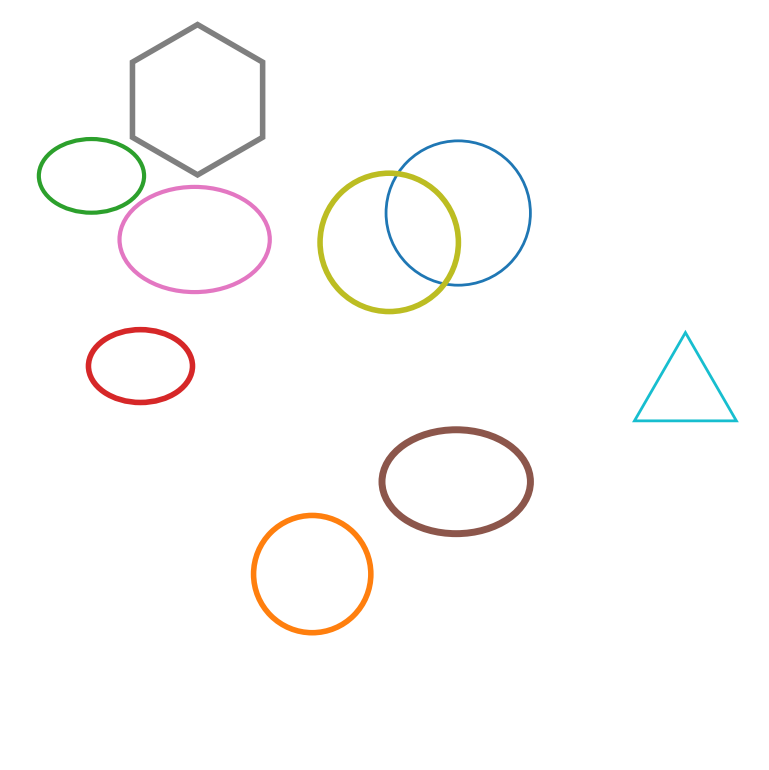[{"shape": "circle", "thickness": 1, "radius": 0.47, "center": [0.595, 0.723]}, {"shape": "circle", "thickness": 2, "radius": 0.38, "center": [0.405, 0.254]}, {"shape": "oval", "thickness": 1.5, "radius": 0.34, "center": [0.119, 0.772]}, {"shape": "oval", "thickness": 2, "radius": 0.34, "center": [0.182, 0.525]}, {"shape": "oval", "thickness": 2.5, "radius": 0.48, "center": [0.592, 0.374]}, {"shape": "oval", "thickness": 1.5, "radius": 0.49, "center": [0.253, 0.689]}, {"shape": "hexagon", "thickness": 2, "radius": 0.49, "center": [0.257, 0.87]}, {"shape": "circle", "thickness": 2, "radius": 0.45, "center": [0.505, 0.685]}, {"shape": "triangle", "thickness": 1, "radius": 0.38, "center": [0.89, 0.492]}]